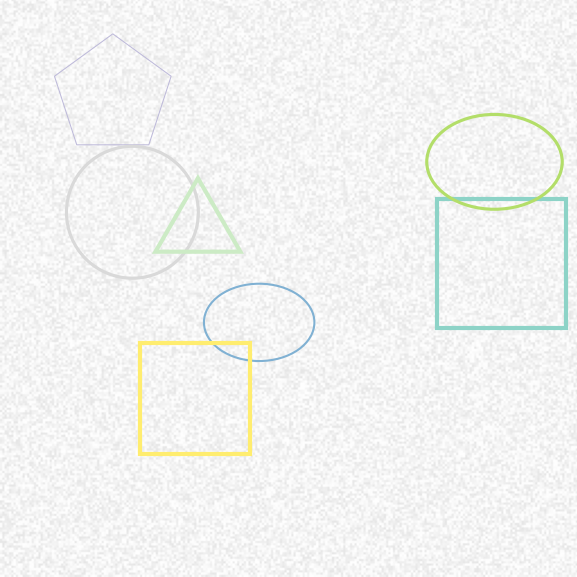[{"shape": "square", "thickness": 2, "radius": 0.56, "center": [0.868, 0.543]}, {"shape": "pentagon", "thickness": 0.5, "radius": 0.53, "center": [0.195, 0.834]}, {"shape": "oval", "thickness": 1, "radius": 0.48, "center": [0.449, 0.441]}, {"shape": "oval", "thickness": 1.5, "radius": 0.59, "center": [0.856, 0.719]}, {"shape": "circle", "thickness": 1.5, "radius": 0.57, "center": [0.229, 0.632]}, {"shape": "triangle", "thickness": 2, "radius": 0.42, "center": [0.343, 0.606]}, {"shape": "square", "thickness": 2, "radius": 0.48, "center": [0.338, 0.309]}]